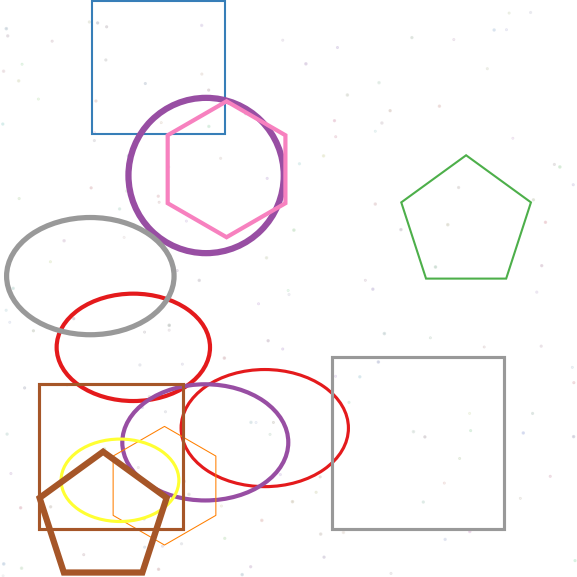[{"shape": "oval", "thickness": 2, "radius": 0.66, "center": [0.231, 0.398]}, {"shape": "oval", "thickness": 1.5, "radius": 0.72, "center": [0.458, 0.258]}, {"shape": "square", "thickness": 1, "radius": 0.57, "center": [0.275, 0.883]}, {"shape": "pentagon", "thickness": 1, "radius": 0.59, "center": [0.807, 0.612]}, {"shape": "oval", "thickness": 2, "radius": 0.72, "center": [0.355, 0.233]}, {"shape": "circle", "thickness": 3, "radius": 0.67, "center": [0.357, 0.695]}, {"shape": "hexagon", "thickness": 0.5, "radius": 0.51, "center": [0.285, 0.158]}, {"shape": "oval", "thickness": 1.5, "radius": 0.51, "center": [0.208, 0.167]}, {"shape": "square", "thickness": 1.5, "radius": 0.63, "center": [0.192, 0.208]}, {"shape": "pentagon", "thickness": 3, "radius": 0.58, "center": [0.179, 0.101]}, {"shape": "hexagon", "thickness": 2, "radius": 0.59, "center": [0.392, 0.706]}, {"shape": "oval", "thickness": 2.5, "radius": 0.72, "center": [0.156, 0.521]}, {"shape": "square", "thickness": 1.5, "radius": 0.74, "center": [0.723, 0.232]}]